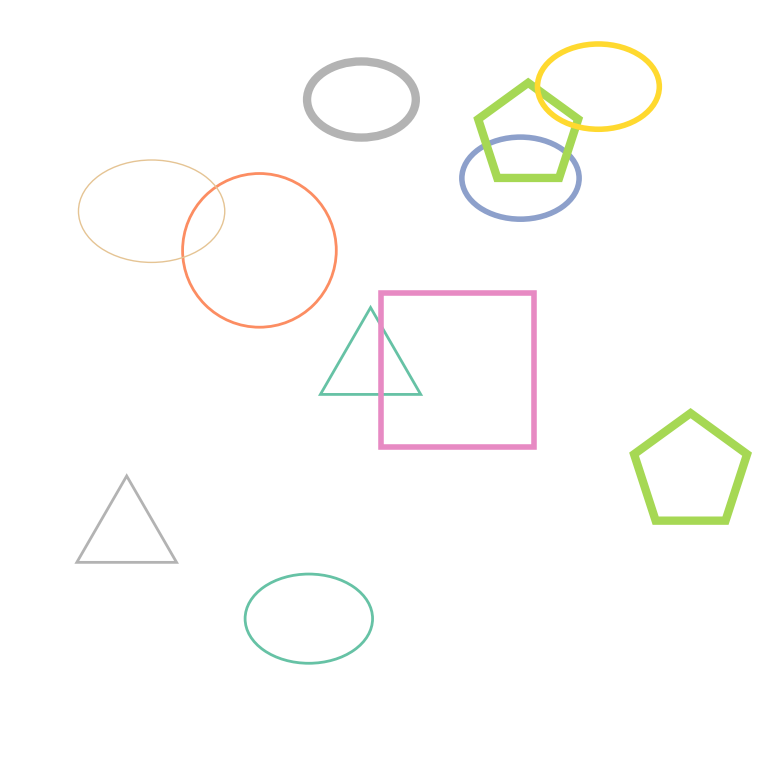[{"shape": "triangle", "thickness": 1, "radius": 0.38, "center": [0.481, 0.525]}, {"shape": "oval", "thickness": 1, "radius": 0.41, "center": [0.401, 0.197]}, {"shape": "circle", "thickness": 1, "radius": 0.5, "center": [0.337, 0.675]}, {"shape": "oval", "thickness": 2, "radius": 0.38, "center": [0.676, 0.769]}, {"shape": "square", "thickness": 2, "radius": 0.5, "center": [0.594, 0.519]}, {"shape": "pentagon", "thickness": 3, "radius": 0.39, "center": [0.897, 0.386]}, {"shape": "pentagon", "thickness": 3, "radius": 0.34, "center": [0.686, 0.824]}, {"shape": "oval", "thickness": 2, "radius": 0.4, "center": [0.777, 0.888]}, {"shape": "oval", "thickness": 0.5, "radius": 0.47, "center": [0.197, 0.726]}, {"shape": "oval", "thickness": 3, "radius": 0.35, "center": [0.469, 0.871]}, {"shape": "triangle", "thickness": 1, "radius": 0.37, "center": [0.165, 0.307]}]